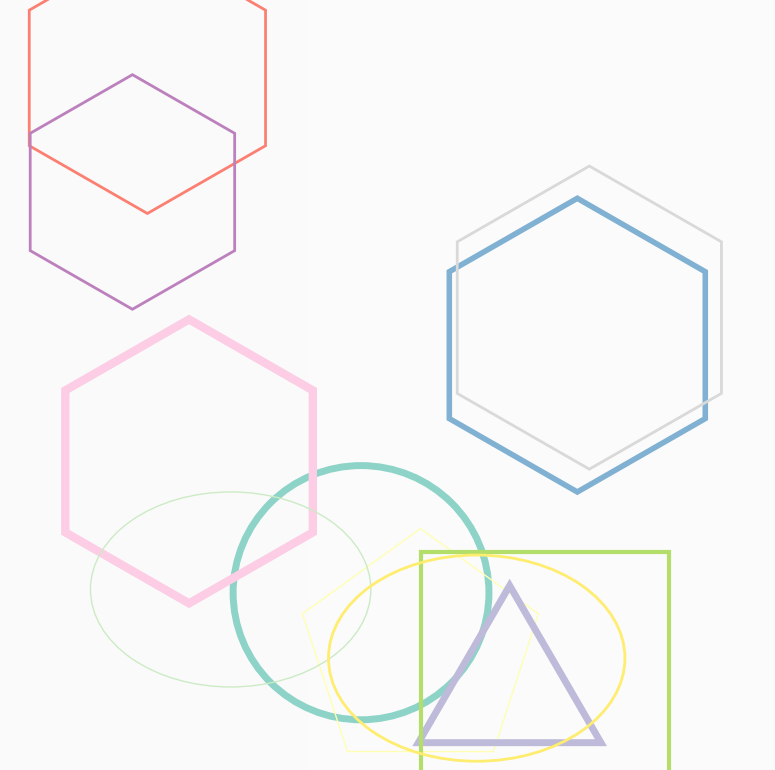[{"shape": "circle", "thickness": 2.5, "radius": 0.83, "center": [0.466, 0.23]}, {"shape": "pentagon", "thickness": 0.5, "radius": 0.8, "center": [0.542, 0.153]}, {"shape": "triangle", "thickness": 2.5, "radius": 0.68, "center": [0.658, 0.103]}, {"shape": "hexagon", "thickness": 1, "radius": 0.88, "center": [0.19, 0.899]}, {"shape": "hexagon", "thickness": 2, "radius": 0.95, "center": [0.745, 0.552]}, {"shape": "square", "thickness": 1.5, "radius": 0.8, "center": [0.704, 0.123]}, {"shape": "hexagon", "thickness": 3, "radius": 0.92, "center": [0.244, 0.401]}, {"shape": "hexagon", "thickness": 1, "radius": 0.98, "center": [0.76, 0.588]}, {"shape": "hexagon", "thickness": 1, "radius": 0.76, "center": [0.171, 0.751]}, {"shape": "oval", "thickness": 0.5, "radius": 0.9, "center": [0.298, 0.234]}, {"shape": "oval", "thickness": 1, "radius": 0.96, "center": [0.615, 0.145]}]